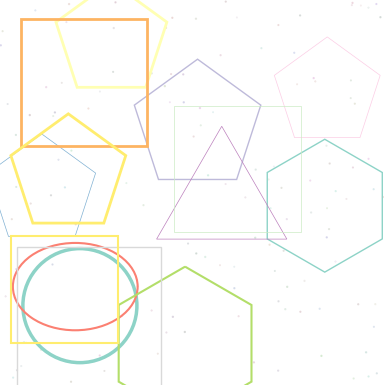[{"shape": "circle", "thickness": 2.5, "radius": 0.74, "center": [0.208, 0.206]}, {"shape": "hexagon", "thickness": 1, "radius": 0.86, "center": [0.844, 0.466]}, {"shape": "pentagon", "thickness": 2, "radius": 0.76, "center": [0.289, 0.896]}, {"shape": "pentagon", "thickness": 1, "radius": 0.86, "center": [0.513, 0.674]}, {"shape": "oval", "thickness": 1.5, "radius": 0.81, "center": [0.195, 0.256]}, {"shape": "pentagon", "thickness": 0.5, "radius": 0.74, "center": [0.108, 0.505]}, {"shape": "square", "thickness": 2, "radius": 0.82, "center": [0.218, 0.786]}, {"shape": "hexagon", "thickness": 1.5, "radius": 1.0, "center": [0.481, 0.108]}, {"shape": "pentagon", "thickness": 0.5, "radius": 0.72, "center": [0.85, 0.76]}, {"shape": "square", "thickness": 1, "radius": 0.94, "center": [0.232, 0.172]}, {"shape": "triangle", "thickness": 0.5, "radius": 0.98, "center": [0.576, 0.477]}, {"shape": "square", "thickness": 0.5, "radius": 0.82, "center": [0.616, 0.561]}, {"shape": "pentagon", "thickness": 2, "radius": 0.78, "center": [0.177, 0.547]}, {"shape": "square", "thickness": 1.5, "radius": 0.69, "center": [0.168, 0.248]}]